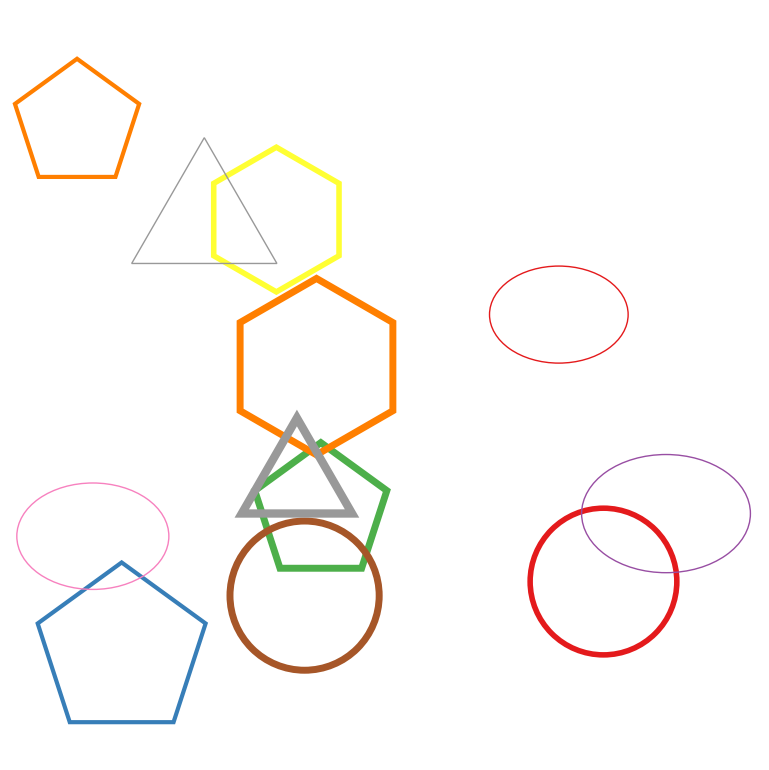[{"shape": "circle", "thickness": 2, "radius": 0.48, "center": [0.784, 0.245]}, {"shape": "oval", "thickness": 0.5, "radius": 0.45, "center": [0.726, 0.591]}, {"shape": "pentagon", "thickness": 1.5, "radius": 0.57, "center": [0.158, 0.155]}, {"shape": "pentagon", "thickness": 2.5, "radius": 0.45, "center": [0.417, 0.335]}, {"shape": "oval", "thickness": 0.5, "radius": 0.55, "center": [0.865, 0.333]}, {"shape": "hexagon", "thickness": 2.5, "radius": 0.57, "center": [0.411, 0.524]}, {"shape": "pentagon", "thickness": 1.5, "radius": 0.42, "center": [0.1, 0.839]}, {"shape": "hexagon", "thickness": 2, "radius": 0.47, "center": [0.359, 0.715]}, {"shape": "circle", "thickness": 2.5, "radius": 0.48, "center": [0.396, 0.226]}, {"shape": "oval", "thickness": 0.5, "radius": 0.49, "center": [0.121, 0.304]}, {"shape": "triangle", "thickness": 0.5, "radius": 0.54, "center": [0.265, 0.712]}, {"shape": "triangle", "thickness": 3, "radius": 0.41, "center": [0.386, 0.374]}]